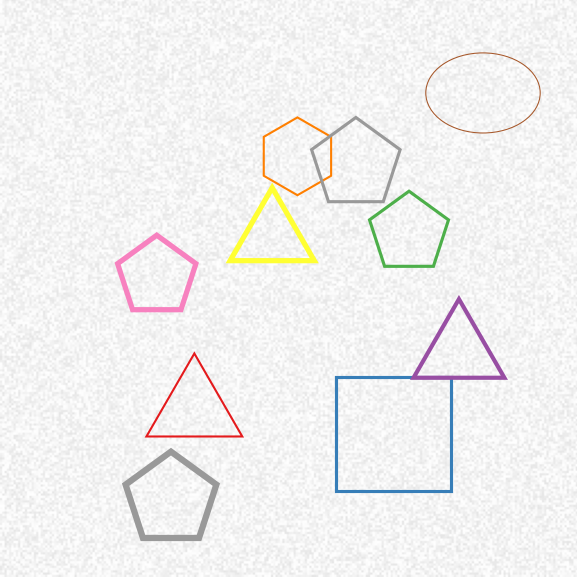[{"shape": "triangle", "thickness": 1, "radius": 0.48, "center": [0.337, 0.291]}, {"shape": "square", "thickness": 1.5, "radius": 0.49, "center": [0.681, 0.247]}, {"shape": "pentagon", "thickness": 1.5, "radius": 0.36, "center": [0.708, 0.596]}, {"shape": "triangle", "thickness": 2, "radius": 0.45, "center": [0.795, 0.39]}, {"shape": "hexagon", "thickness": 1, "radius": 0.34, "center": [0.515, 0.728]}, {"shape": "triangle", "thickness": 2.5, "radius": 0.42, "center": [0.471, 0.59]}, {"shape": "oval", "thickness": 0.5, "radius": 0.5, "center": [0.836, 0.838]}, {"shape": "pentagon", "thickness": 2.5, "radius": 0.36, "center": [0.271, 0.521]}, {"shape": "pentagon", "thickness": 3, "radius": 0.41, "center": [0.296, 0.134]}, {"shape": "pentagon", "thickness": 1.5, "radius": 0.4, "center": [0.616, 0.715]}]